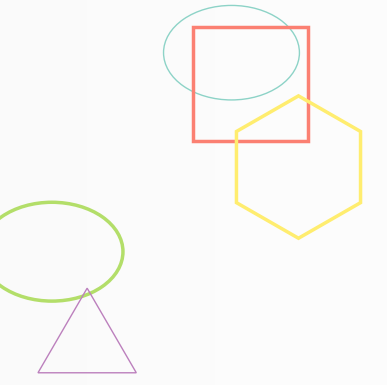[{"shape": "oval", "thickness": 1, "radius": 0.88, "center": [0.597, 0.863]}, {"shape": "square", "thickness": 2.5, "radius": 0.74, "center": [0.647, 0.781]}, {"shape": "oval", "thickness": 2.5, "radius": 0.92, "center": [0.134, 0.346]}, {"shape": "triangle", "thickness": 1, "radius": 0.73, "center": [0.225, 0.105]}, {"shape": "hexagon", "thickness": 2.5, "radius": 0.92, "center": [0.77, 0.566]}]